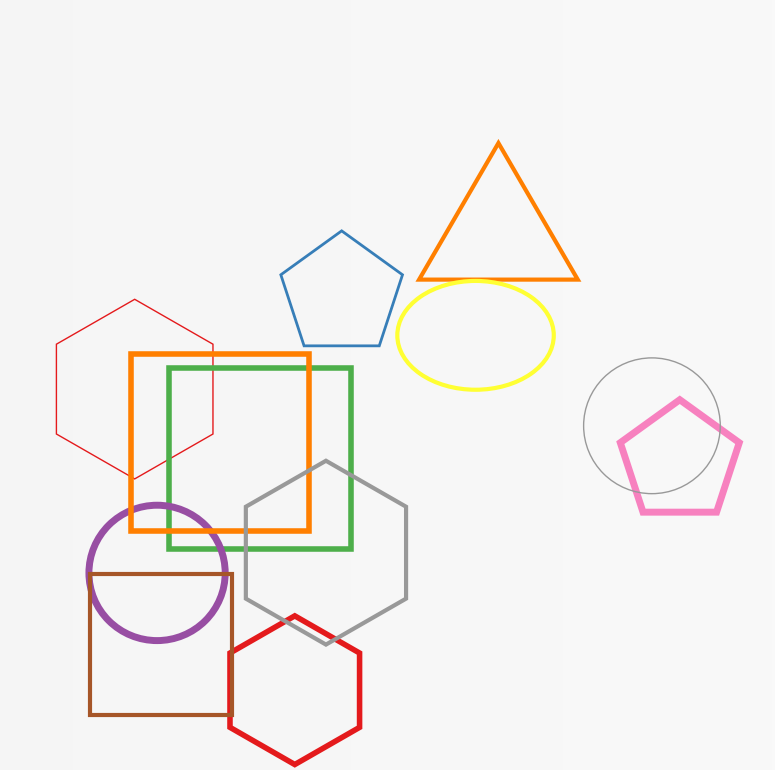[{"shape": "hexagon", "thickness": 0.5, "radius": 0.58, "center": [0.174, 0.495]}, {"shape": "hexagon", "thickness": 2, "radius": 0.48, "center": [0.38, 0.104]}, {"shape": "pentagon", "thickness": 1, "radius": 0.41, "center": [0.441, 0.618]}, {"shape": "square", "thickness": 2, "radius": 0.59, "center": [0.335, 0.404]}, {"shape": "circle", "thickness": 2.5, "radius": 0.44, "center": [0.203, 0.256]}, {"shape": "square", "thickness": 2, "radius": 0.57, "center": [0.284, 0.426]}, {"shape": "triangle", "thickness": 1.5, "radius": 0.59, "center": [0.643, 0.696]}, {"shape": "oval", "thickness": 1.5, "radius": 0.5, "center": [0.614, 0.565]}, {"shape": "square", "thickness": 1.5, "radius": 0.46, "center": [0.207, 0.163]}, {"shape": "pentagon", "thickness": 2.5, "radius": 0.4, "center": [0.877, 0.4]}, {"shape": "hexagon", "thickness": 1.5, "radius": 0.6, "center": [0.421, 0.282]}, {"shape": "circle", "thickness": 0.5, "radius": 0.44, "center": [0.841, 0.447]}]